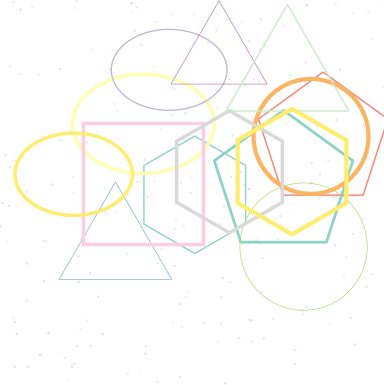[{"shape": "pentagon", "thickness": 2, "radius": 0.95, "center": [0.737, 0.524]}, {"shape": "hexagon", "thickness": 1, "radius": 0.76, "center": [0.506, 0.494]}, {"shape": "oval", "thickness": 2.5, "radius": 0.92, "center": [0.373, 0.678]}, {"shape": "oval", "thickness": 1, "radius": 0.75, "center": [0.439, 0.819]}, {"shape": "pentagon", "thickness": 1, "radius": 0.88, "center": [0.839, 0.636]}, {"shape": "triangle", "thickness": 0.5, "radius": 0.84, "center": [0.3, 0.359]}, {"shape": "circle", "thickness": 3, "radius": 0.75, "center": [0.808, 0.646]}, {"shape": "circle", "thickness": 0.5, "radius": 0.83, "center": [0.789, 0.359]}, {"shape": "square", "thickness": 2.5, "radius": 0.78, "center": [0.371, 0.523]}, {"shape": "hexagon", "thickness": 2.5, "radius": 0.79, "center": [0.596, 0.554]}, {"shape": "triangle", "thickness": 0.5, "radius": 0.72, "center": [0.569, 0.854]}, {"shape": "triangle", "thickness": 1, "radius": 0.92, "center": [0.746, 0.804]}, {"shape": "hexagon", "thickness": 3, "radius": 0.82, "center": [0.758, 0.554]}, {"shape": "oval", "thickness": 2.5, "radius": 0.76, "center": [0.191, 0.547]}]